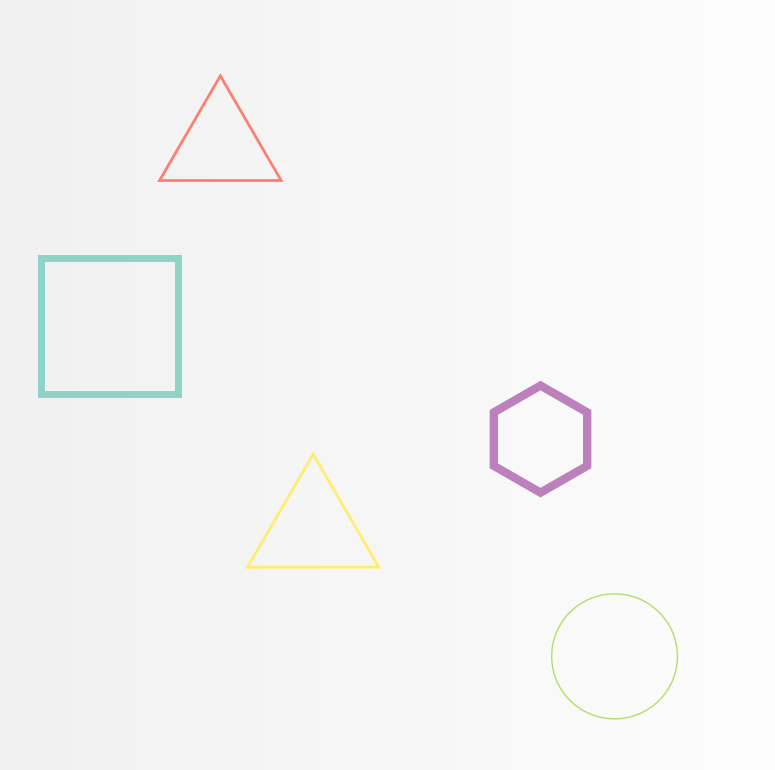[{"shape": "square", "thickness": 2.5, "radius": 0.44, "center": [0.141, 0.576]}, {"shape": "triangle", "thickness": 1, "radius": 0.45, "center": [0.284, 0.811]}, {"shape": "circle", "thickness": 0.5, "radius": 0.41, "center": [0.793, 0.148]}, {"shape": "hexagon", "thickness": 3, "radius": 0.35, "center": [0.697, 0.43]}, {"shape": "triangle", "thickness": 1, "radius": 0.49, "center": [0.404, 0.312]}]